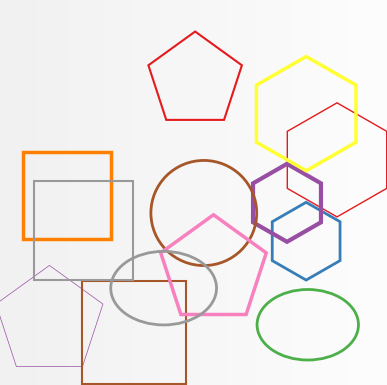[{"shape": "pentagon", "thickness": 1.5, "radius": 0.63, "center": [0.504, 0.791]}, {"shape": "hexagon", "thickness": 1, "radius": 0.74, "center": [0.87, 0.585]}, {"shape": "hexagon", "thickness": 2, "radius": 0.51, "center": [0.79, 0.374]}, {"shape": "oval", "thickness": 2, "radius": 0.65, "center": [0.794, 0.156]}, {"shape": "hexagon", "thickness": 3, "radius": 0.51, "center": [0.741, 0.473]}, {"shape": "pentagon", "thickness": 0.5, "radius": 0.73, "center": [0.128, 0.165]}, {"shape": "square", "thickness": 2.5, "radius": 0.57, "center": [0.173, 0.493]}, {"shape": "hexagon", "thickness": 2.5, "radius": 0.74, "center": [0.79, 0.705]}, {"shape": "square", "thickness": 1.5, "radius": 0.67, "center": [0.346, 0.137]}, {"shape": "circle", "thickness": 2, "radius": 0.68, "center": [0.526, 0.447]}, {"shape": "pentagon", "thickness": 2.5, "radius": 0.72, "center": [0.551, 0.299]}, {"shape": "oval", "thickness": 2, "radius": 0.68, "center": [0.422, 0.252]}, {"shape": "square", "thickness": 1.5, "radius": 0.64, "center": [0.215, 0.402]}]